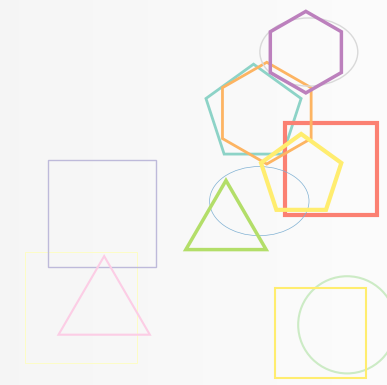[{"shape": "pentagon", "thickness": 2, "radius": 0.65, "center": [0.654, 0.704]}, {"shape": "square", "thickness": 0.5, "radius": 0.72, "center": [0.21, 0.201]}, {"shape": "square", "thickness": 1, "radius": 0.69, "center": [0.264, 0.444]}, {"shape": "square", "thickness": 3, "radius": 0.59, "center": [0.853, 0.561]}, {"shape": "oval", "thickness": 0.5, "radius": 0.64, "center": [0.669, 0.478]}, {"shape": "hexagon", "thickness": 2, "radius": 0.66, "center": [0.689, 0.706]}, {"shape": "triangle", "thickness": 2.5, "radius": 0.6, "center": [0.583, 0.412]}, {"shape": "triangle", "thickness": 1.5, "radius": 0.68, "center": [0.269, 0.199]}, {"shape": "oval", "thickness": 1, "radius": 0.63, "center": [0.797, 0.865]}, {"shape": "hexagon", "thickness": 2.5, "radius": 0.53, "center": [0.789, 0.865]}, {"shape": "circle", "thickness": 1.5, "radius": 0.63, "center": [0.896, 0.156]}, {"shape": "pentagon", "thickness": 3, "radius": 0.54, "center": [0.777, 0.543]}, {"shape": "square", "thickness": 1.5, "radius": 0.59, "center": [0.827, 0.135]}]